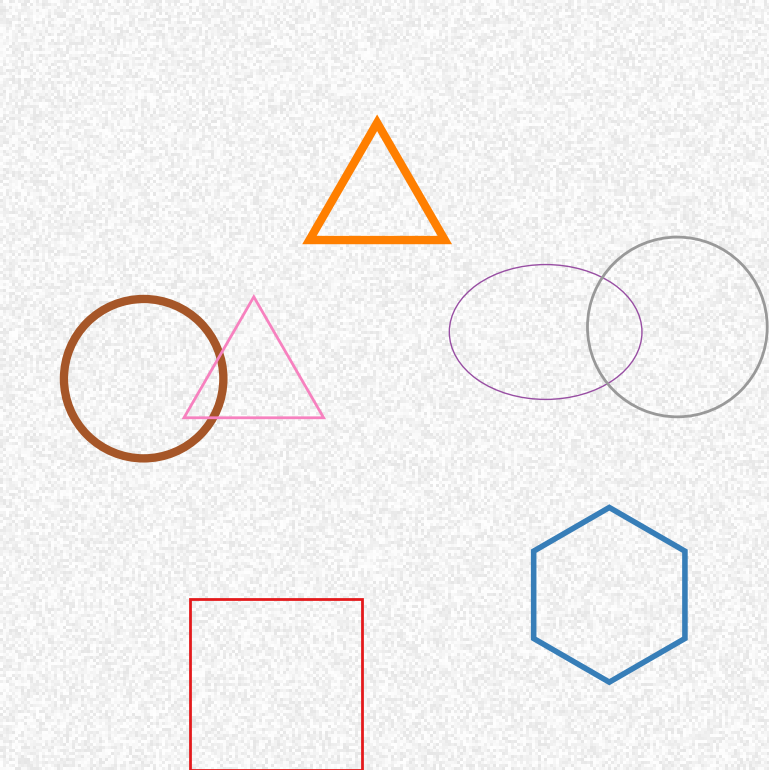[{"shape": "square", "thickness": 1, "radius": 0.56, "center": [0.359, 0.111]}, {"shape": "hexagon", "thickness": 2, "radius": 0.57, "center": [0.791, 0.228]}, {"shape": "oval", "thickness": 0.5, "radius": 0.63, "center": [0.709, 0.569]}, {"shape": "triangle", "thickness": 3, "radius": 0.51, "center": [0.49, 0.739]}, {"shape": "circle", "thickness": 3, "radius": 0.52, "center": [0.187, 0.508]}, {"shape": "triangle", "thickness": 1, "radius": 0.52, "center": [0.33, 0.51]}, {"shape": "circle", "thickness": 1, "radius": 0.58, "center": [0.88, 0.575]}]